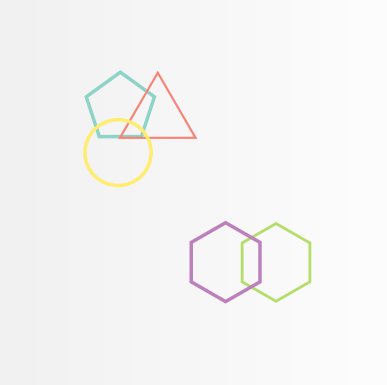[{"shape": "pentagon", "thickness": 2.5, "radius": 0.46, "center": [0.311, 0.72]}, {"shape": "triangle", "thickness": 1.5, "radius": 0.56, "center": [0.407, 0.698]}, {"shape": "hexagon", "thickness": 2, "radius": 0.5, "center": [0.712, 0.318]}, {"shape": "hexagon", "thickness": 2.5, "radius": 0.51, "center": [0.582, 0.319]}, {"shape": "circle", "thickness": 2.5, "radius": 0.43, "center": [0.305, 0.604]}]